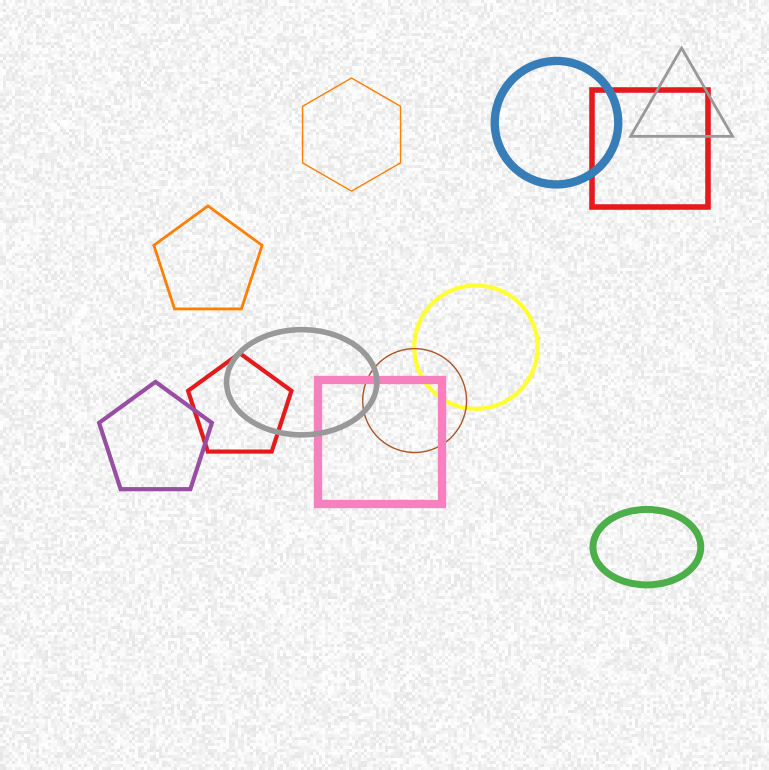[{"shape": "pentagon", "thickness": 1.5, "radius": 0.35, "center": [0.311, 0.471]}, {"shape": "square", "thickness": 2, "radius": 0.38, "center": [0.844, 0.807]}, {"shape": "circle", "thickness": 3, "radius": 0.4, "center": [0.723, 0.841]}, {"shape": "oval", "thickness": 2.5, "radius": 0.35, "center": [0.84, 0.289]}, {"shape": "pentagon", "thickness": 1.5, "radius": 0.39, "center": [0.202, 0.427]}, {"shape": "pentagon", "thickness": 1, "radius": 0.37, "center": [0.27, 0.659]}, {"shape": "hexagon", "thickness": 0.5, "radius": 0.37, "center": [0.457, 0.825]}, {"shape": "circle", "thickness": 1.5, "radius": 0.4, "center": [0.618, 0.549]}, {"shape": "circle", "thickness": 0.5, "radius": 0.34, "center": [0.538, 0.48]}, {"shape": "square", "thickness": 3, "radius": 0.4, "center": [0.493, 0.426]}, {"shape": "oval", "thickness": 2, "radius": 0.49, "center": [0.392, 0.504]}, {"shape": "triangle", "thickness": 1, "radius": 0.38, "center": [0.885, 0.861]}]